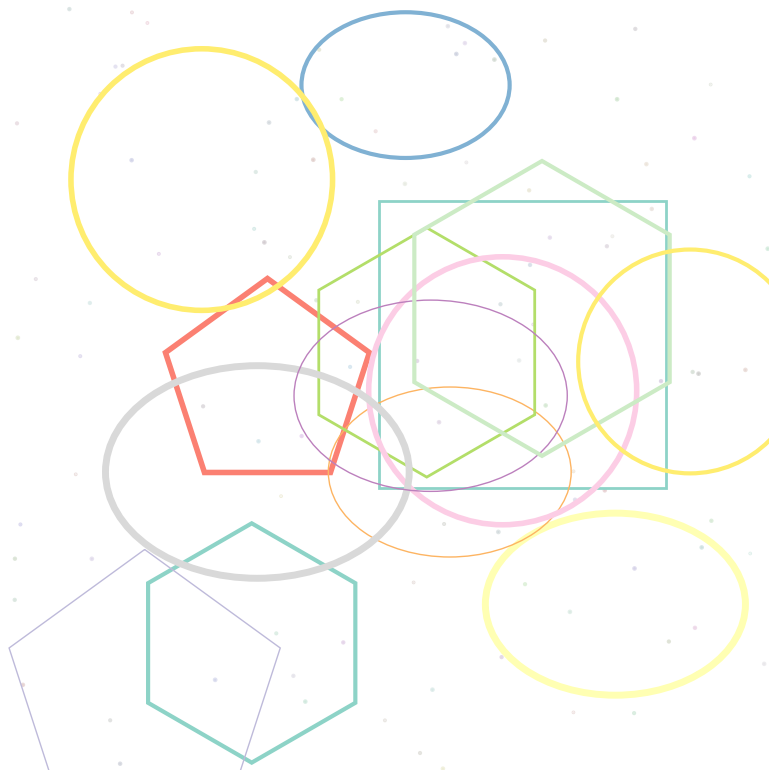[{"shape": "square", "thickness": 1, "radius": 0.93, "center": [0.678, 0.553]}, {"shape": "hexagon", "thickness": 1.5, "radius": 0.78, "center": [0.327, 0.165]}, {"shape": "oval", "thickness": 2.5, "radius": 0.84, "center": [0.799, 0.215]}, {"shape": "pentagon", "thickness": 0.5, "radius": 0.93, "center": [0.188, 0.101]}, {"shape": "pentagon", "thickness": 2, "radius": 0.7, "center": [0.347, 0.499]}, {"shape": "oval", "thickness": 1.5, "radius": 0.68, "center": [0.527, 0.889]}, {"shape": "oval", "thickness": 0.5, "radius": 0.79, "center": [0.584, 0.387]}, {"shape": "hexagon", "thickness": 1, "radius": 0.81, "center": [0.554, 0.542]}, {"shape": "circle", "thickness": 2, "radius": 0.87, "center": [0.653, 0.492]}, {"shape": "oval", "thickness": 2.5, "radius": 0.99, "center": [0.334, 0.387]}, {"shape": "oval", "thickness": 0.5, "radius": 0.89, "center": [0.559, 0.486]}, {"shape": "hexagon", "thickness": 1.5, "radius": 0.96, "center": [0.704, 0.599]}, {"shape": "circle", "thickness": 2, "radius": 0.85, "center": [0.262, 0.767]}, {"shape": "circle", "thickness": 1.5, "radius": 0.73, "center": [0.896, 0.531]}]